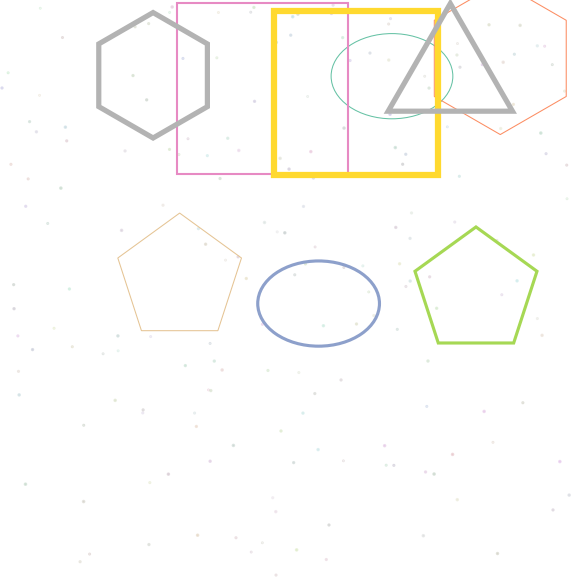[{"shape": "oval", "thickness": 0.5, "radius": 0.53, "center": [0.679, 0.867]}, {"shape": "hexagon", "thickness": 0.5, "radius": 0.66, "center": [0.866, 0.898]}, {"shape": "oval", "thickness": 1.5, "radius": 0.53, "center": [0.552, 0.473]}, {"shape": "square", "thickness": 1, "radius": 0.74, "center": [0.454, 0.846]}, {"shape": "pentagon", "thickness": 1.5, "radius": 0.56, "center": [0.824, 0.495]}, {"shape": "square", "thickness": 3, "radius": 0.71, "center": [0.616, 0.837]}, {"shape": "pentagon", "thickness": 0.5, "radius": 0.56, "center": [0.311, 0.518]}, {"shape": "triangle", "thickness": 2.5, "radius": 0.62, "center": [0.78, 0.869]}, {"shape": "hexagon", "thickness": 2.5, "radius": 0.54, "center": [0.265, 0.869]}]